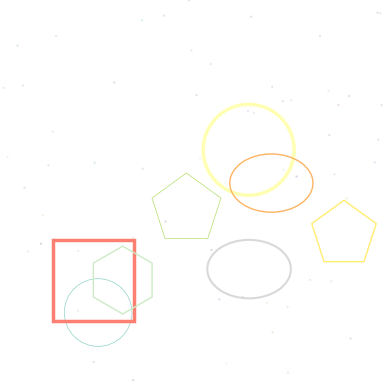[{"shape": "circle", "thickness": 0.5, "radius": 0.44, "center": [0.255, 0.188]}, {"shape": "circle", "thickness": 2.5, "radius": 0.59, "center": [0.646, 0.611]}, {"shape": "square", "thickness": 2.5, "radius": 0.53, "center": [0.244, 0.272]}, {"shape": "oval", "thickness": 1, "radius": 0.54, "center": [0.705, 0.524]}, {"shape": "pentagon", "thickness": 0.5, "radius": 0.47, "center": [0.484, 0.456]}, {"shape": "oval", "thickness": 1.5, "radius": 0.54, "center": [0.647, 0.301]}, {"shape": "hexagon", "thickness": 1, "radius": 0.44, "center": [0.319, 0.273]}, {"shape": "pentagon", "thickness": 1, "radius": 0.44, "center": [0.893, 0.392]}]